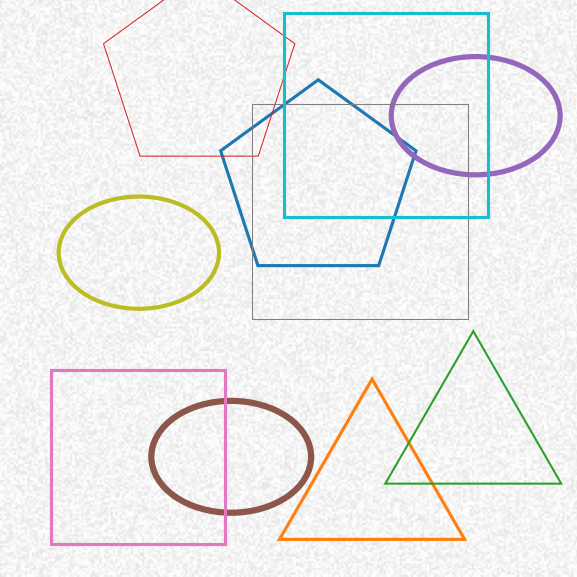[{"shape": "pentagon", "thickness": 1.5, "radius": 0.89, "center": [0.551, 0.683]}, {"shape": "triangle", "thickness": 1.5, "radius": 0.93, "center": [0.644, 0.158]}, {"shape": "triangle", "thickness": 1, "radius": 0.88, "center": [0.82, 0.25]}, {"shape": "pentagon", "thickness": 0.5, "radius": 0.87, "center": [0.345, 0.87]}, {"shape": "oval", "thickness": 2.5, "radius": 0.73, "center": [0.824, 0.799]}, {"shape": "oval", "thickness": 3, "radius": 0.69, "center": [0.4, 0.208]}, {"shape": "square", "thickness": 1.5, "radius": 0.75, "center": [0.239, 0.208]}, {"shape": "square", "thickness": 0.5, "radius": 0.93, "center": [0.623, 0.633]}, {"shape": "oval", "thickness": 2, "radius": 0.69, "center": [0.24, 0.562]}, {"shape": "square", "thickness": 1.5, "radius": 0.88, "center": [0.669, 0.8]}]